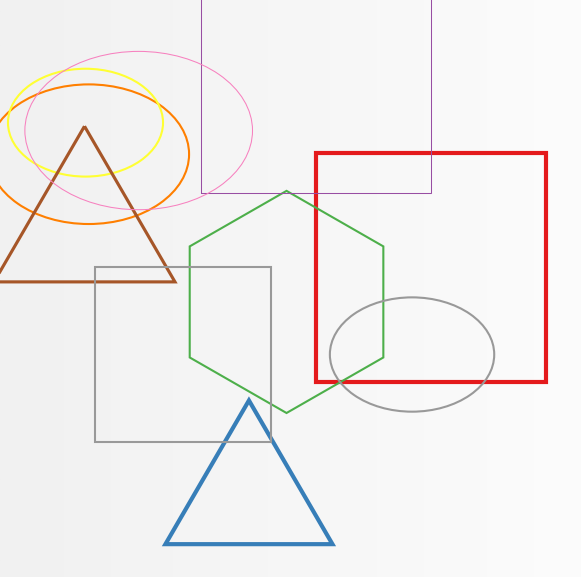[{"shape": "square", "thickness": 2, "radius": 0.99, "center": [0.741, 0.536]}, {"shape": "triangle", "thickness": 2, "radius": 0.83, "center": [0.428, 0.14]}, {"shape": "hexagon", "thickness": 1, "radius": 0.96, "center": [0.493, 0.476]}, {"shape": "square", "thickness": 0.5, "radius": 0.99, "center": [0.544, 0.863]}, {"shape": "oval", "thickness": 1, "radius": 0.86, "center": [0.153, 0.732]}, {"shape": "oval", "thickness": 1, "radius": 0.67, "center": [0.147, 0.787]}, {"shape": "triangle", "thickness": 1.5, "radius": 0.9, "center": [0.145, 0.601]}, {"shape": "oval", "thickness": 0.5, "radius": 0.98, "center": [0.239, 0.773]}, {"shape": "square", "thickness": 1, "radius": 0.76, "center": [0.314, 0.385]}, {"shape": "oval", "thickness": 1, "radius": 0.71, "center": [0.709, 0.385]}]